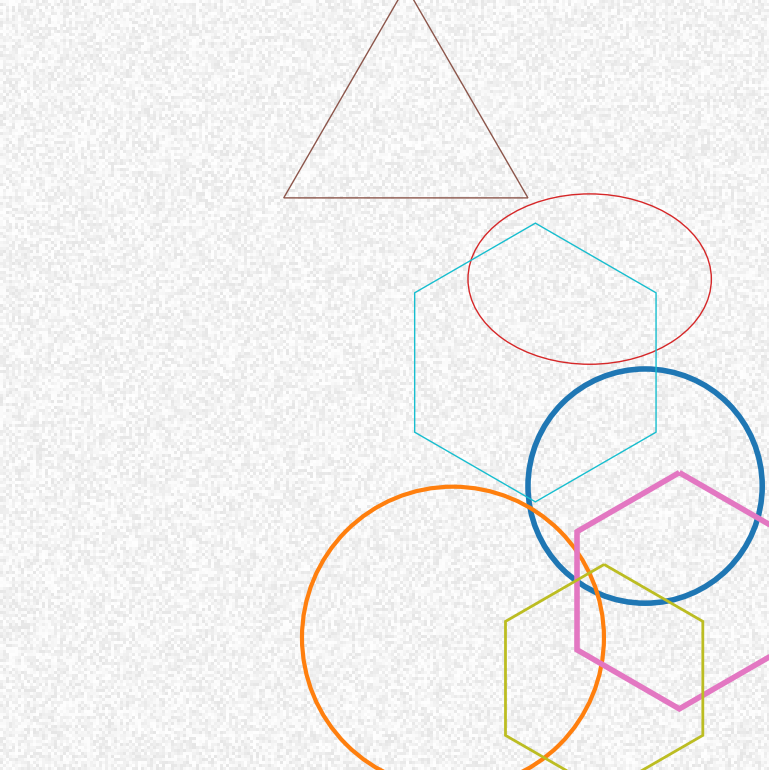[{"shape": "circle", "thickness": 2, "radius": 0.76, "center": [0.838, 0.369]}, {"shape": "circle", "thickness": 1.5, "radius": 0.98, "center": [0.588, 0.172]}, {"shape": "oval", "thickness": 0.5, "radius": 0.79, "center": [0.766, 0.638]}, {"shape": "triangle", "thickness": 0.5, "radius": 0.92, "center": [0.527, 0.835]}, {"shape": "hexagon", "thickness": 2, "radius": 0.77, "center": [0.882, 0.233]}, {"shape": "hexagon", "thickness": 1, "radius": 0.74, "center": [0.785, 0.119]}, {"shape": "hexagon", "thickness": 0.5, "radius": 0.9, "center": [0.695, 0.529]}]